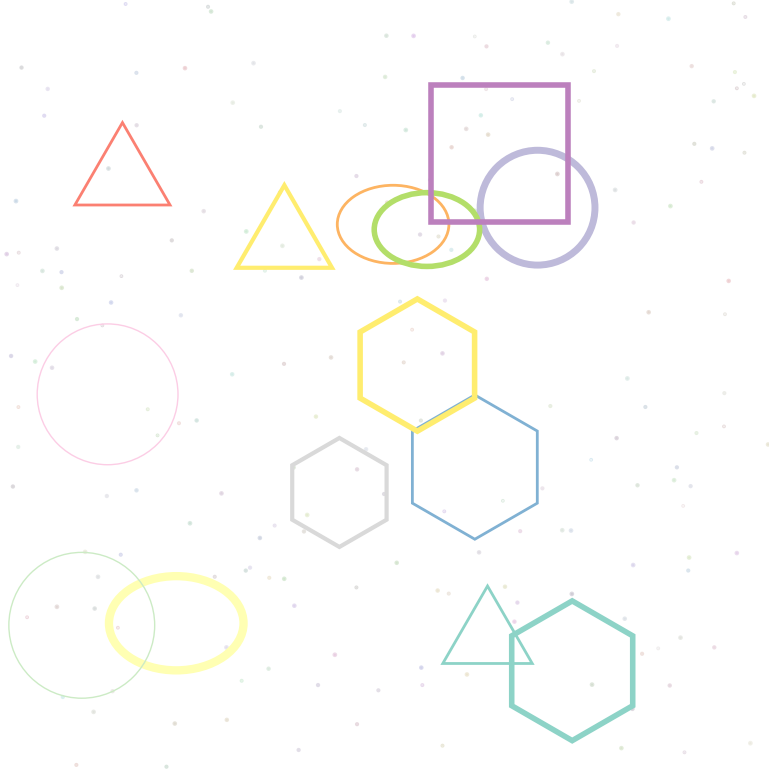[{"shape": "triangle", "thickness": 1, "radius": 0.34, "center": [0.633, 0.172]}, {"shape": "hexagon", "thickness": 2, "radius": 0.45, "center": [0.743, 0.129]}, {"shape": "oval", "thickness": 3, "radius": 0.44, "center": [0.229, 0.191]}, {"shape": "circle", "thickness": 2.5, "radius": 0.37, "center": [0.698, 0.73]}, {"shape": "triangle", "thickness": 1, "radius": 0.36, "center": [0.159, 0.769]}, {"shape": "hexagon", "thickness": 1, "radius": 0.47, "center": [0.617, 0.393]}, {"shape": "oval", "thickness": 1, "radius": 0.36, "center": [0.511, 0.709]}, {"shape": "oval", "thickness": 2, "radius": 0.34, "center": [0.554, 0.702]}, {"shape": "circle", "thickness": 0.5, "radius": 0.46, "center": [0.14, 0.488]}, {"shape": "hexagon", "thickness": 1.5, "radius": 0.35, "center": [0.441, 0.36]}, {"shape": "square", "thickness": 2, "radius": 0.44, "center": [0.648, 0.801]}, {"shape": "circle", "thickness": 0.5, "radius": 0.47, "center": [0.106, 0.188]}, {"shape": "hexagon", "thickness": 2, "radius": 0.43, "center": [0.542, 0.526]}, {"shape": "triangle", "thickness": 1.5, "radius": 0.36, "center": [0.369, 0.688]}]